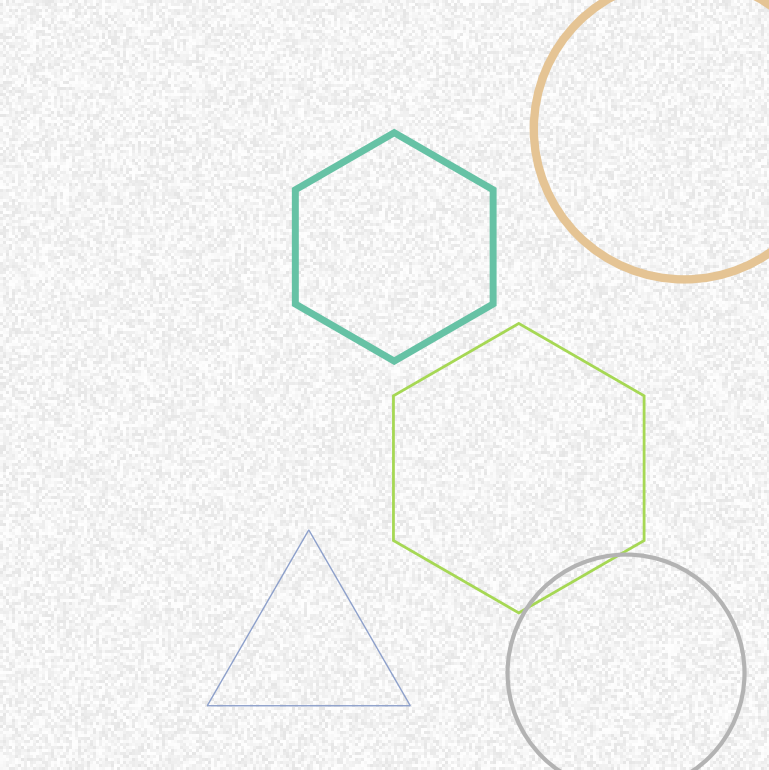[{"shape": "hexagon", "thickness": 2.5, "radius": 0.74, "center": [0.512, 0.679]}, {"shape": "triangle", "thickness": 0.5, "radius": 0.76, "center": [0.401, 0.16]}, {"shape": "hexagon", "thickness": 1, "radius": 0.94, "center": [0.674, 0.392]}, {"shape": "circle", "thickness": 3, "radius": 0.98, "center": [0.889, 0.833]}, {"shape": "circle", "thickness": 1.5, "radius": 0.77, "center": [0.813, 0.126]}]